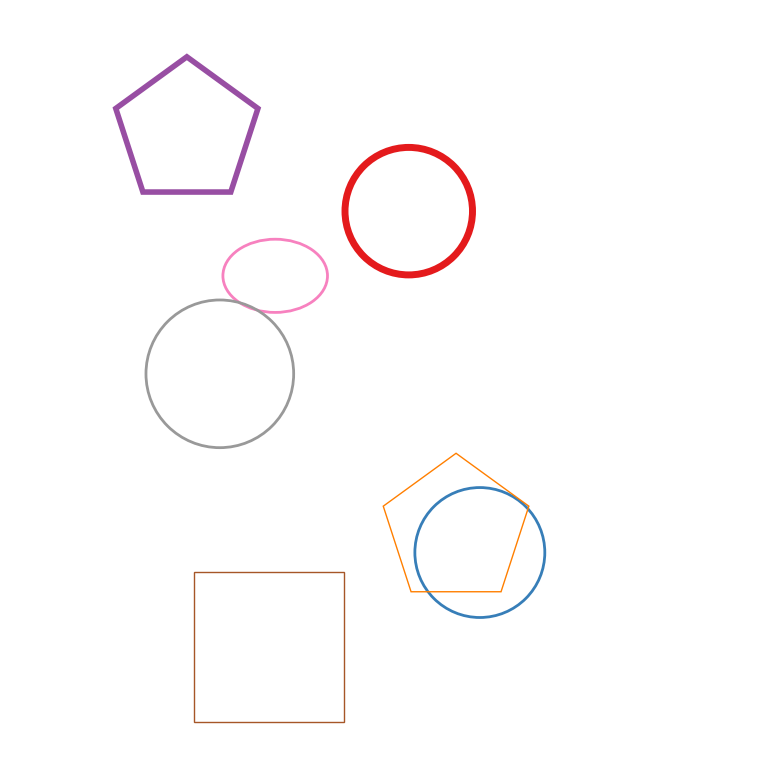[{"shape": "circle", "thickness": 2.5, "radius": 0.41, "center": [0.531, 0.726]}, {"shape": "circle", "thickness": 1, "radius": 0.42, "center": [0.623, 0.282]}, {"shape": "pentagon", "thickness": 2, "radius": 0.49, "center": [0.243, 0.829]}, {"shape": "pentagon", "thickness": 0.5, "radius": 0.5, "center": [0.592, 0.312]}, {"shape": "square", "thickness": 0.5, "radius": 0.49, "center": [0.349, 0.159]}, {"shape": "oval", "thickness": 1, "radius": 0.34, "center": [0.357, 0.642]}, {"shape": "circle", "thickness": 1, "radius": 0.48, "center": [0.285, 0.515]}]